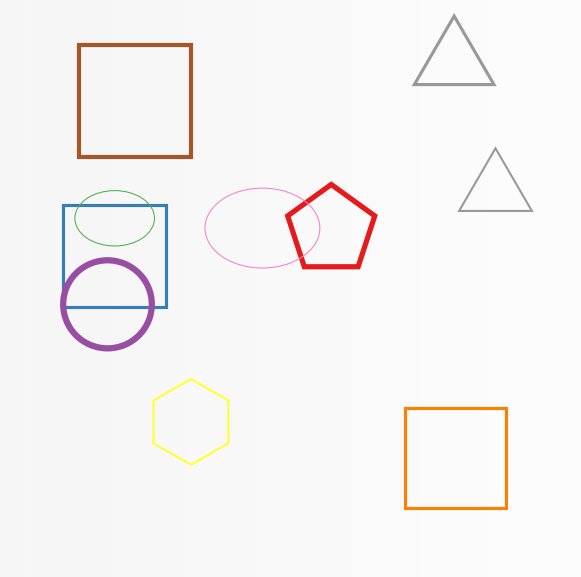[{"shape": "pentagon", "thickness": 2.5, "radius": 0.39, "center": [0.57, 0.601]}, {"shape": "square", "thickness": 1.5, "radius": 0.44, "center": [0.197, 0.556]}, {"shape": "oval", "thickness": 0.5, "radius": 0.34, "center": [0.197, 0.621]}, {"shape": "circle", "thickness": 3, "radius": 0.38, "center": [0.185, 0.472]}, {"shape": "square", "thickness": 1.5, "radius": 0.43, "center": [0.784, 0.206]}, {"shape": "hexagon", "thickness": 1, "radius": 0.37, "center": [0.329, 0.269]}, {"shape": "square", "thickness": 2, "radius": 0.48, "center": [0.232, 0.824]}, {"shape": "oval", "thickness": 0.5, "radius": 0.49, "center": [0.451, 0.604]}, {"shape": "triangle", "thickness": 1.5, "radius": 0.4, "center": [0.781, 0.892]}, {"shape": "triangle", "thickness": 1, "radius": 0.36, "center": [0.852, 0.67]}]